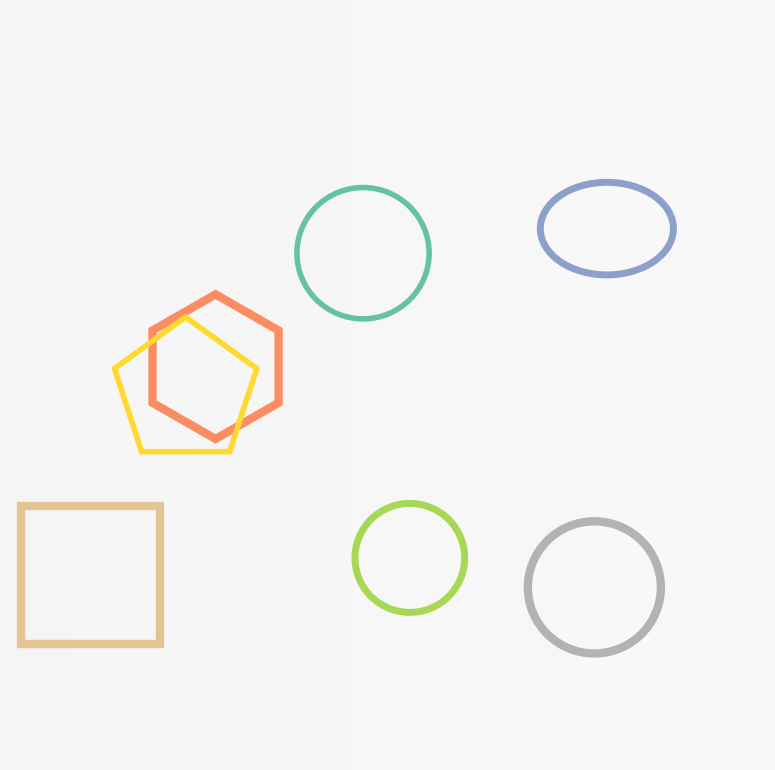[{"shape": "circle", "thickness": 2, "radius": 0.43, "center": [0.468, 0.671]}, {"shape": "hexagon", "thickness": 3, "radius": 0.47, "center": [0.278, 0.524]}, {"shape": "oval", "thickness": 2.5, "radius": 0.43, "center": [0.783, 0.703]}, {"shape": "circle", "thickness": 2.5, "radius": 0.35, "center": [0.529, 0.275]}, {"shape": "pentagon", "thickness": 2, "radius": 0.48, "center": [0.239, 0.492]}, {"shape": "square", "thickness": 3, "radius": 0.45, "center": [0.117, 0.253]}, {"shape": "circle", "thickness": 3, "radius": 0.43, "center": [0.767, 0.237]}]